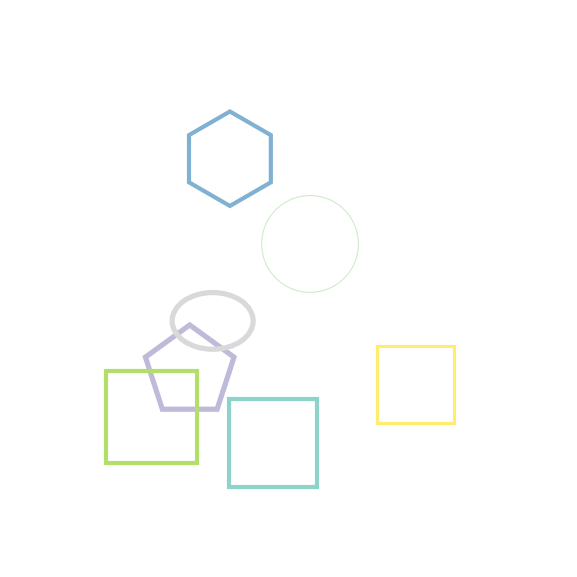[{"shape": "square", "thickness": 2, "radius": 0.38, "center": [0.473, 0.231]}, {"shape": "pentagon", "thickness": 2.5, "radius": 0.4, "center": [0.329, 0.356]}, {"shape": "hexagon", "thickness": 2, "radius": 0.41, "center": [0.398, 0.724]}, {"shape": "square", "thickness": 2, "radius": 0.4, "center": [0.263, 0.278]}, {"shape": "oval", "thickness": 2.5, "radius": 0.35, "center": [0.368, 0.443]}, {"shape": "circle", "thickness": 0.5, "radius": 0.42, "center": [0.537, 0.577]}, {"shape": "square", "thickness": 1.5, "radius": 0.33, "center": [0.72, 0.333]}]